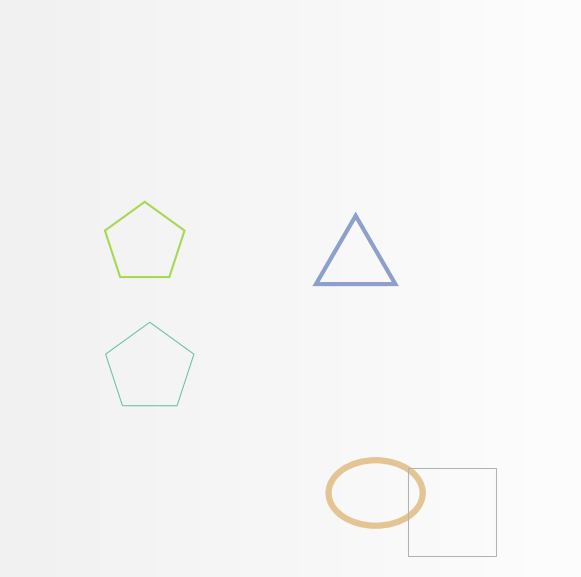[{"shape": "pentagon", "thickness": 0.5, "radius": 0.4, "center": [0.258, 0.361]}, {"shape": "triangle", "thickness": 2, "radius": 0.39, "center": [0.612, 0.547]}, {"shape": "pentagon", "thickness": 1, "radius": 0.36, "center": [0.249, 0.578]}, {"shape": "oval", "thickness": 3, "radius": 0.4, "center": [0.646, 0.145]}, {"shape": "square", "thickness": 0.5, "radius": 0.38, "center": [0.778, 0.113]}]